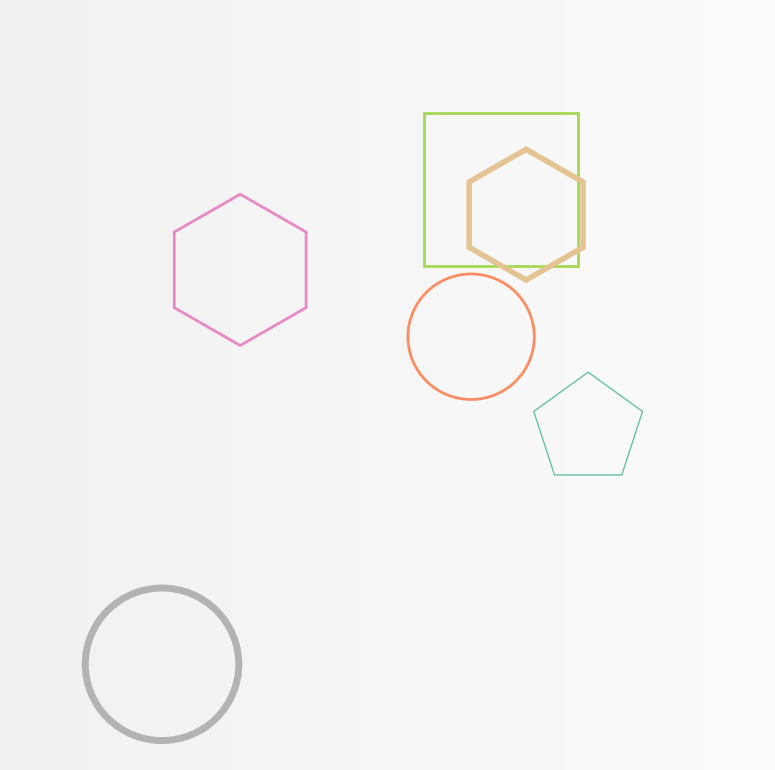[{"shape": "pentagon", "thickness": 0.5, "radius": 0.37, "center": [0.759, 0.443]}, {"shape": "circle", "thickness": 1, "radius": 0.41, "center": [0.608, 0.563]}, {"shape": "hexagon", "thickness": 1, "radius": 0.49, "center": [0.31, 0.65]}, {"shape": "square", "thickness": 1, "radius": 0.5, "center": [0.646, 0.754]}, {"shape": "hexagon", "thickness": 2, "radius": 0.42, "center": [0.679, 0.721]}, {"shape": "circle", "thickness": 2.5, "radius": 0.5, "center": [0.209, 0.137]}]